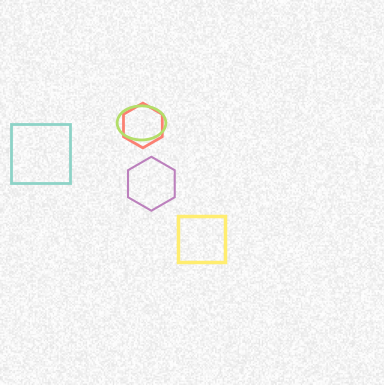[{"shape": "square", "thickness": 2, "radius": 0.39, "center": [0.105, 0.601]}, {"shape": "hexagon", "thickness": 2, "radius": 0.29, "center": [0.371, 0.674]}, {"shape": "oval", "thickness": 2, "radius": 0.32, "center": [0.368, 0.681]}, {"shape": "hexagon", "thickness": 1.5, "radius": 0.35, "center": [0.393, 0.523]}, {"shape": "square", "thickness": 2.5, "radius": 0.3, "center": [0.524, 0.379]}]